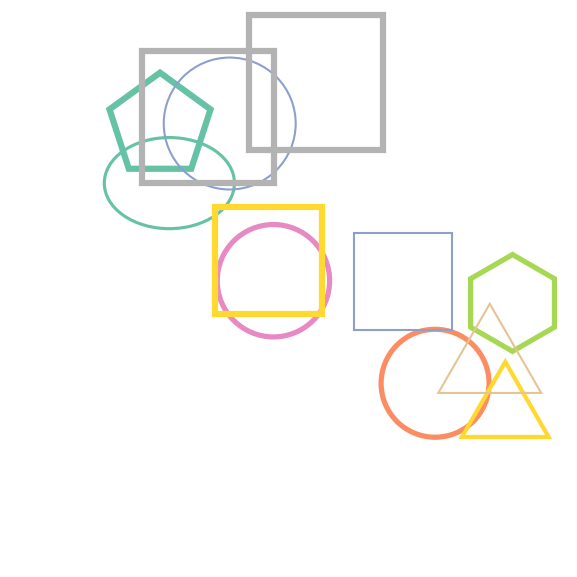[{"shape": "pentagon", "thickness": 3, "radius": 0.46, "center": [0.277, 0.781]}, {"shape": "oval", "thickness": 1.5, "radius": 0.56, "center": [0.293, 0.682]}, {"shape": "circle", "thickness": 2.5, "radius": 0.47, "center": [0.753, 0.335]}, {"shape": "square", "thickness": 1, "radius": 0.42, "center": [0.698, 0.512]}, {"shape": "circle", "thickness": 1, "radius": 0.57, "center": [0.398, 0.785]}, {"shape": "circle", "thickness": 2.5, "radius": 0.49, "center": [0.473, 0.513]}, {"shape": "hexagon", "thickness": 2.5, "radius": 0.42, "center": [0.887, 0.475]}, {"shape": "square", "thickness": 3, "radius": 0.46, "center": [0.465, 0.547]}, {"shape": "triangle", "thickness": 2, "radius": 0.43, "center": [0.875, 0.286]}, {"shape": "triangle", "thickness": 1, "radius": 0.51, "center": [0.848, 0.37]}, {"shape": "square", "thickness": 3, "radius": 0.57, "center": [0.361, 0.796]}, {"shape": "square", "thickness": 3, "radius": 0.58, "center": [0.547, 0.856]}]